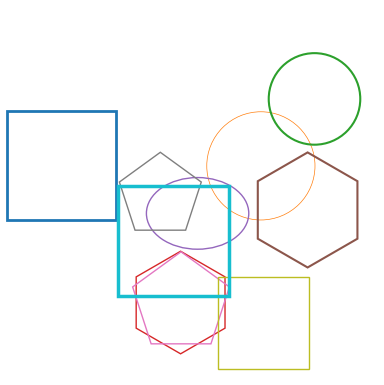[{"shape": "square", "thickness": 2, "radius": 0.71, "center": [0.159, 0.569]}, {"shape": "circle", "thickness": 0.5, "radius": 0.7, "center": [0.678, 0.569]}, {"shape": "circle", "thickness": 1.5, "radius": 0.59, "center": [0.817, 0.743]}, {"shape": "hexagon", "thickness": 1, "radius": 0.67, "center": [0.469, 0.214]}, {"shape": "oval", "thickness": 1, "radius": 0.66, "center": [0.513, 0.446]}, {"shape": "hexagon", "thickness": 1.5, "radius": 0.75, "center": [0.799, 0.455]}, {"shape": "pentagon", "thickness": 1, "radius": 0.66, "center": [0.47, 0.214]}, {"shape": "pentagon", "thickness": 1, "radius": 0.56, "center": [0.416, 0.493]}, {"shape": "square", "thickness": 1, "radius": 0.6, "center": [0.684, 0.16]}, {"shape": "square", "thickness": 2.5, "radius": 0.72, "center": [0.451, 0.374]}]